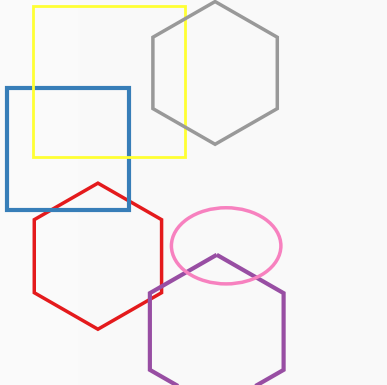[{"shape": "hexagon", "thickness": 2.5, "radius": 0.95, "center": [0.253, 0.335]}, {"shape": "square", "thickness": 3, "radius": 0.79, "center": [0.175, 0.614]}, {"shape": "hexagon", "thickness": 3, "radius": 1.0, "center": [0.559, 0.139]}, {"shape": "square", "thickness": 2, "radius": 0.98, "center": [0.282, 0.789]}, {"shape": "oval", "thickness": 2.5, "radius": 0.71, "center": [0.584, 0.362]}, {"shape": "hexagon", "thickness": 2.5, "radius": 0.93, "center": [0.555, 0.811]}]